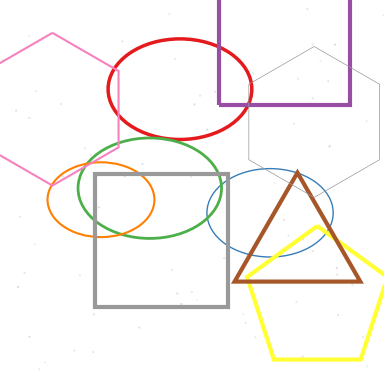[{"shape": "oval", "thickness": 2.5, "radius": 0.93, "center": [0.467, 0.768]}, {"shape": "oval", "thickness": 1, "radius": 0.82, "center": [0.701, 0.447]}, {"shape": "oval", "thickness": 2, "radius": 0.93, "center": [0.389, 0.511]}, {"shape": "square", "thickness": 3, "radius": 0.85, "center": [0.739, 0.897]}, {"shape": "oval", "thickness": 1.5, "radius": 0.69, "center": [0.262, 0.481]}, {"shape": "pentagon", "thickness": 3, "radius": 0.96, "center": [0.824, 0.221]}, {"shape": "triangle", "thickness": 3, "radius": 0.94, "center": [0.773, 0.363]}, {"shape": "hexagon", "thickness": 1.5, "radius": 0.99, "center": [0.136, 0.716]}, {"shape": "hexagon", "thickness": 0.5, "radius": 0.98, "center": [0.816, 0.683]}, {"shape": "square", "thickness": 3, "radius": 0.87, "center": [0.419, 0.376]}]